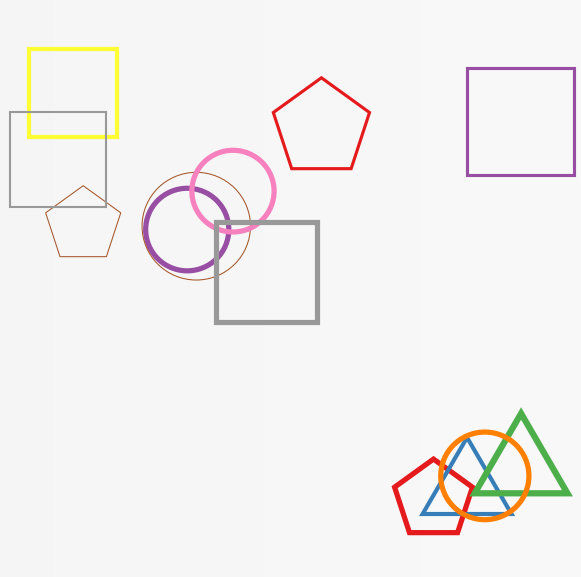[{"shape": "pentagon", "thickness": 2.5, "radius": 0.35, "center": [0.746, 0.134]}, {"shape": "pentagon", "thickness": 1.5, "radius": 0.43, "center": [0.553, 0.777]}, {"shape": "triangle", "thickness": 2, "radius": 0.44, "center": [0.804, 0.153]}, {"shape": "triangle", "thickness": 3, "radius": 0.46, "center": [0.897, 0.191]}, {"shape": "circle", "thickness": 2.5, "radius": 0.36, "center": [0.322, 0.602]}, {"shape": "square", "thickness": 1.5, "radius": 0.46, "center": [0.896, 0.789]}, {"shape": "circle", "thickness": 2.5, "radius": 0.38, "center": [0.834, 0.175]}, {"shape": "square", "thickness": 2, "radius": 0.38, "center": [0.126, 0.838]}, {"shape": "pentagon", "thickness": 0.5, "radius": 0.34, "center": [0.143, 0.61]}, {"shape": "circle", "thickness": 0.5, "radius": 0.47, "center": [0.338, 0.607]}, {"shape": "circle", "thickness": 2.5, "radius": 0.35, "center": [0.401, 0.668]}, {"shape": "square", "thickness": 1, "radius": 0.41, "center": [0.1, 0.723]}, {"shape": "square", "thickness": 2.5, "radius": 0.43, "center": [0.459, 0.528]}]